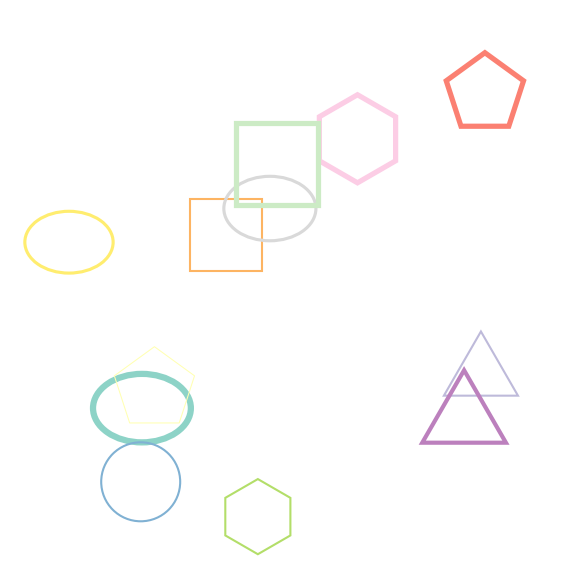[{"shape": "oval", "thickness": 3, "radius": 0.42, "center": [0.246, 0.292]}, {"shape": "pentagon", "thickness": 0.5, "radius": 0.37, "center": [0.267, 0.326]}, {"shape": "triangle", "thickness": 1, "radius": 0.37, "center": [0.833, 0.351]}, {"shape": "pentagon", "thickness": 2.5, "radius": 0.35, "center": [0.84, 0.837]}, {"shape": "circle", "thickness": 1, "radius": 0.34, "center": [0.244, 0.165]}, {"shape": "square", "thickness": 1, "radius": 0.31, "center": [0.392, 0.592]}, {"shape": "hexagon", "thickness": 1, "radius": 0.33, "center": [0.446, 0.105]}, {"shape": "hexagon", "thickness": 2.5, "radius": 0.38, "center": [0.619, 0.759]}, {"shape": "oval", "thickness": 1.5, "radius": 0.4, "center": [0.467, 0.638]}, {"shape": "triangle", "thickness": 2, "radius": 0.42, "center": [0.804, 0.274]}, {"shape": "square", "thickness": 2.5, "radius": 0.35, "center": [0.48, 0.715]}, {"shape": "oval", "thickness": 1.5, "radius": 0.38, "center": [0.119, 0.58]}]